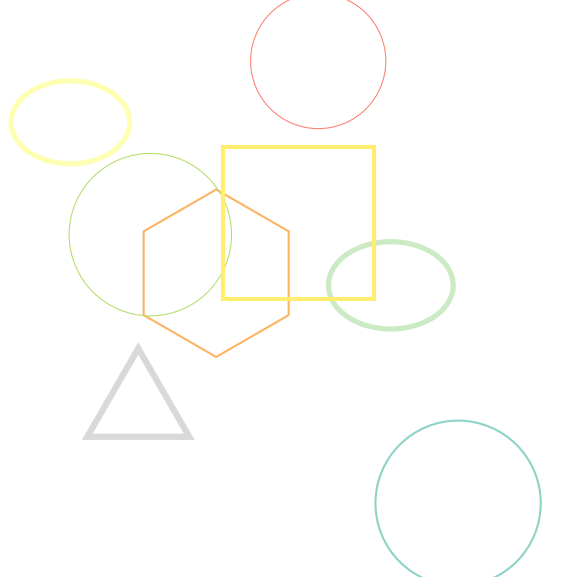[{"shape": "circle", "thickness": 1, "radius": 0.72, "center": [0.793, 0.128]}, {"shape": "oval", "thickness": 2.5, "radius": 0.51, "center": [0.122, 0.787]}, {"shape": "circle", "thickness": 0.5, "radius": 0.59, "center": [0.551, 0.893]}, {"shape": "hexagon", "thickness": 1, "radius": 0.72, "center": [0.374, 0.526]}, {"shape": "circle", "thickness": 0.5, "radius": 0.7, "center": [0.26, 0.593]}, {"shape": "triangle", "thickness": 3, "radius": 0.51, "center": [0.239, 0.294]}, {"shape": "oval", "thickness": 2.5, "radius": 0.54, "center": [0.677, 0.505]}, {"shape": "square", "thickness": 2, "radius": 0.66, "center": [0.517, 0.613]}]